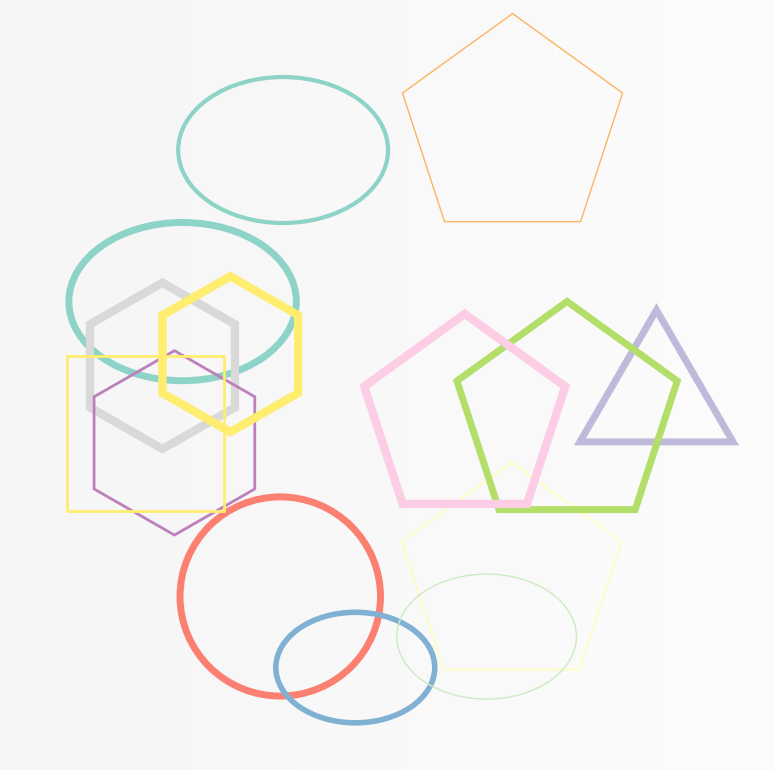[{"shape": "oval", "thickness": 1.5, "radius": 0.68, "center": [0.365, 0.805]}, {"shape": "oval", "thickness": 2.5, "radius": 0.73, "center": [0.236, 0.608]}, {"shape": "pentagon", "thickness": 0.5, "radius": 0.74, "center": [0.66, 0.251]}, {"shape": "triangle", "thickness": 2.5, "radius": 0.57, "center": [0.847, 0.483]}, {"shape": "circle", "thickness": 2.5, "radius": 0.65, "center": [0.362, 0.225]}, {"shape": "oval", "thickness": 2, "radius": 0.51, "center": [0.458, 0.133]}, {"shape": "pentagon", "thickness": 0.5, "radius": 0.75, "center": [0.661, 0.833]}, {"shape": "pentagon", "thickness": 2.5, "radius": 0.75, "center": [0.732, 0.459]}, {"shape": "pentagon", "thickness": 3, "radius": 0.68, "center": [0.6, 0.456]}, {"shape": "hexagon", "thickness": 3, "radius": 0.54, "center": [0.21, 0.525]}, {"shape": "hexagon", "thickness": 1, "radius": 0.6, "center": [0.225, 0.425]}, {"shape": "oval", "thickness": 0.5, "radius": 0.58, "center": [0.628, 0.173]}, {"shape": "hexagon", "thickness": 3, "radius": 0.51, "center": [0.297, 0.54]}, {"shape": "square", "thickness": 1, "radius": 0.5, "center": [0.188, 0.437]}]